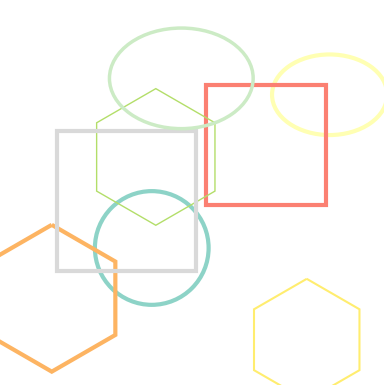[{"shape": "circle", "thickness": 3, "radius": 0.74, "center": [0.394, 0.356]}, {"shape": "oval", "thickness": 3, "radius": 0.75, "center": [0.856, 0.754]}, {"shape": "square", "thickness": 3, "radius": 0.78, "center": [0.691, 0.623]}, {"shape": "hexagon", "thickness": 3, "radius": 0.95, "center": [0.134, 0.225]}, {"shape": "hexagon", "thickness": 1, "radius": 0.89, "center": [0.405, 0.592]}, {"shape": "square", "thickness": 3, "radius": 0.91, "center": [0.329, 0.477]}, {"shape": "oval", "thickness": 2.5, "radius": 0.93, "center": [0.471, 0.796]}, {"shape": "hexagon", "thickness": 1.5, "radius": 0.79, "center": [0.797, 0.118]}]